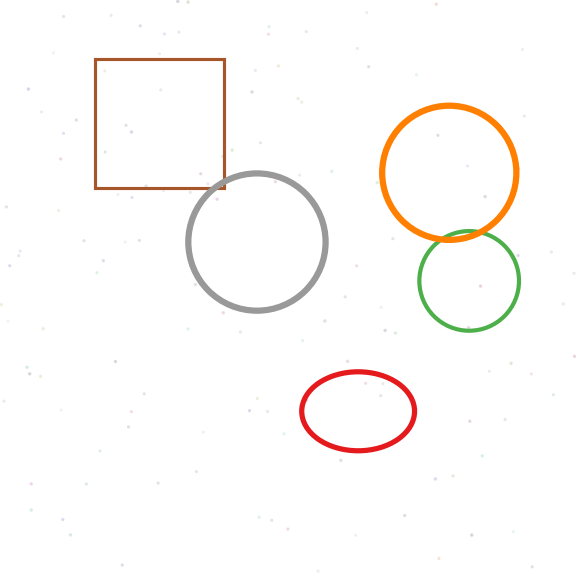[{"shape": "oval", "thickness": 2.5, "radius": 0.49, "center": [0.62, 0.287]}, {"shape": "circle", "thickness": 2, "radius": 0.43, "center": [0.812, 0.513]}, {"shape": "circle", "thickness": 3, "radius": 0.58, "center": [0.778, 0.7]}, {"shape": "square", "thickness": 1.5, "radius": 0.56, "center": [0.277, 0.785]}, {"shape": "circle", "thickness": 3, "radius": 0.59, "center": [0.445, 0.58]}]